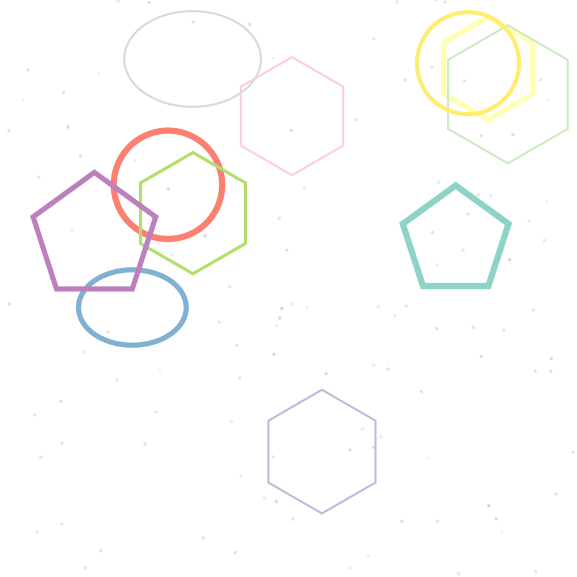[{"shape": "pentagon", "thickness": 3, "radius": 0.48, "center": [0.789, 0.582]}, {"shape": "hexagon", "thickness": 2.5, "radius": 0.44, "center": [0.845, 0.881]}, {"shape": "hexagon", "thickness": 1, "radius": 0.54, "center": [0.557, 0.217]}, {"shape": "circle", "thickness": 3, "radius": 0.47, "center": [0.291, 0.679]}, {"shape": "oval", "thickness": 2.5, "radius": 0.47, "center": [0.229, 0.467]}, {"shape": "hexagon", "thickness": 1.5, "radius": 0.52, "center": [0.334, 0.63]}, {"shape": "hexagon", "thickness": 1, "radius": 0.51, "center": [0.506, 0.798]}, {"shape": "oval", "thickness": 1, "radius": 0.59, "center": [0.333, 0.897]}, {"shape": "pentagon", "thickness": 2.5, "radius": 0.56, "center": [0.163, 0.589]}, {"shape": "hexagon", "thickness": 1, "radius": 0.6, "center": [0.879, 0.836]}, {"shape": "circle", "thickness": 2, "radius": 0.44, "center": [0.81, 0.89]}]